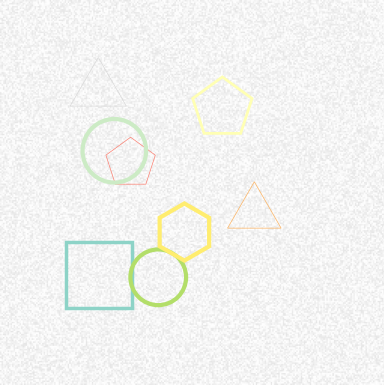[{"shape": "square", "thickness": 2.5, "radius": 0.43, "center": [0.257, 0.284]}, {"shape": "pentagon", "thickness": 2, "radius": 0.4, "center": [0.578, 0.719]}, {"shape": "pentagon", "thickness": 0.5, "radius": 0.34, "center": [0.339, 0.576]}, {"shape": "triangle", "thickness": 0.5, "radius": 0.4, "center": [0.661, 0.448]}, {"shape": "circle", "thickness": 3, "radius": 0.36, "center": [0.411, 0.28]}, {"shape": "triangle", "thickness": 0.5, "radius": 0.42, "center": [0.255, 0.767]}, {"shape": "circle", "thickness": 3, "radius": 0.41, "center": [0.297, 0.608]}, {"shape": "hexagon", "thickness": 3, "radius": 0.37, "center": [0.479, 0.397]}]